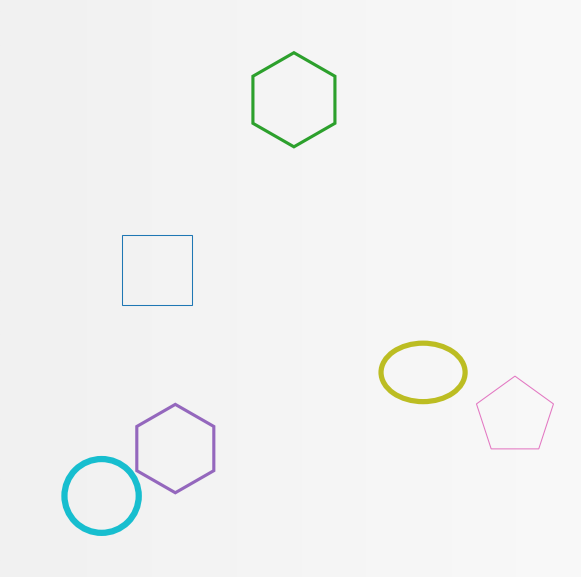[{"shape": "square", "thickness": 0.5, "radius": 0.3, "center": [0.27, 0.532]}, {"shape": "hexagon", "thickness": 1.5, "radius": 0.41, "center": [0.506, 0.826]}, {"shape": "hexagon", "thickness": 1.5, "radius": 0.38, "center": [0.302, 0.222]}, {"shape": "pentagon", "thickness": 0.5, "radius": 0.35, "center": [0.886, 0.278]}, {"shape": "oval", "thickness": 2.5, "radius": 0.36, "center": [0.728, 0.354]}, {"shape": "circle", "thickness": 3, "radius": 0.32, "center": [0.175, 0.14]}]